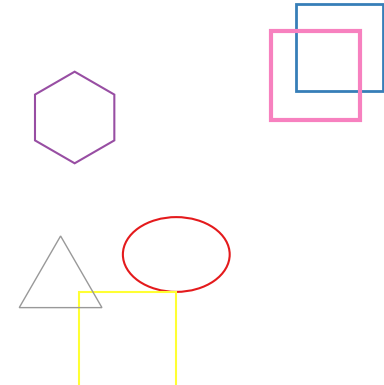[{"shape": "oval", "thickness": 1.5, "radius": 0.69, "center": [0.458, 0.339]}, {"shape": "square", "thickness": 2, "radius": 0.57, "center": [0.883, 0.877]}, {"shape": "hexagon", "thickness": 1.5, "radius": 0.59, "center": [0.194, 0.695]}, {"shape": "square", "thickness": 1.5, "radius": 0.63, "center": [0.331, 0.114]}, {"shape": "square", "thickness": 3, "radius": 0.58, "center": [0.82, 0.803]}, {"shape": "triangle", "thickness": 1, "radius": 0.62, "center": [0.157, 0.263]}]